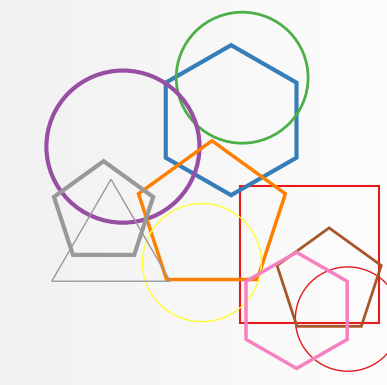[{"shape": "square", "thickness": 1.5, "radius": 0.89, "center": [0.799, 0.339]}, {"shape": "circle", "thickness": 1, "radius": 0.68, "center": [0.898, 0.171]}, {"shape": "hexagon", "thickness": 3, "radius": 0.97, "center": [0.596, 0.688]}, {"shape": "circle", "thickness": 2, "radius": 0.85, "center": [0.625, 0.798]}, {"shape": "circle", "thickness": 3, "radius": 0.99, "center": [0.317, 0.619]}, {"shape": "pentagon", "thickness": 2.5, "radius": 1.0, "center": [0.547, 0.435]}, {"shape": "circle", "thickness": 1, "radius": 0.77, "center": [0.521, 0.318]}, {"shape": "pentagon", "thickness": 2, "radius": 0.71, "center": [0.849, 0.267]}, {"shape": "hexagon", "thickness": 2.5, "radius": 0.75, "center": [0.765, 0.194]}, {"shape": "pentagon", "thickness": 3, "radius": 0.67, "center": [0.267, 0.447]}, {"shape": "triangle", "thickness": 1, "radius": 0.88, "center": [0.286, 0.358]}]